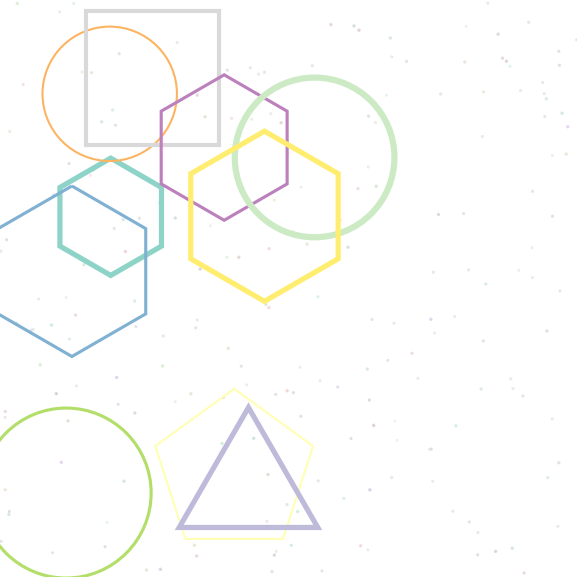[{"shape": "hexagon", "thickness": 2.5, "radius": 0.51, "center": [0.192, 0.624]}, {"shape": "pentagon", "thickness": 1, "radius": 0.72, "center": [0.406, 0.182]}, {"shape": "triangle", "thickness": 2.5, "radius": 0.69, "center": [0.43, 0.155]}, {"shape": "hexagon", "thickness": 1.5, "radius": 0.74, "center": [0.125, 0.529]}, {"shape": "circle", "thickness": 1, "radius": 0.58, "center": [0.19, 0.837]}, {"shape": "circle", "thickness": 1.5, "radius": 0.74, "center": [0.115, 0.145]}, {"shape": "square", "thickness": 2, "radius": 0.58, "center": [0.264, 0.864]}, {"shape": "hexagon", "thickness": 1.5, "radius": 0.63, "center": [0.388, 0.744]}, {"shape": "circle", "thickness": 3, "radius": 0.69, "center": [0.545, 0.727]}, {"shape": "hexagon", "thickness": 2.5, "radius": 0.74, "center": [0.458, 0.625]}]